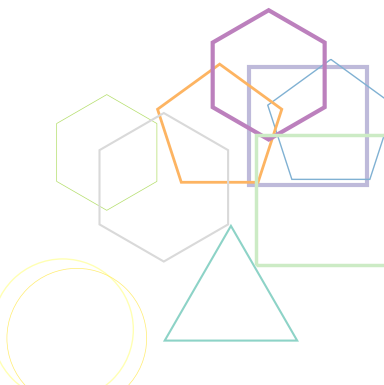[{"shape": "triangle", "thickness": 1.5, "radius": 0.99, "center": [0.6, 0.215]}, {"shape": "circle", "thickness": 1, "radius": 0.92, "center": [0.163, 0.144]}, {"shape": "square", "thickness": 3, "radius": 0.77, "center": [0.8, 0.673]}, {"shape": "pentagon", "thickness": 1, "radius": 0.86, "center": [0.859, 0.674]}, {"shape": "pentagon", "thickness": 2, "radius": 0.85, "center": [0.571, 0.664]}, {"shape": "hexagon", "thickness": 0.5, "radius": 0.75, "center": [0.277, 0.604]}, {"shape": "hexagon", "thickness": 1.5, "radius": 0.96, "center": [0.425, 0.514]}, {"shape": "hexagon", "thickness": 3, "radius": 0.84, "center": [0.698, 0.806]}, {"shape": "square", "thickness": 2.5, "radius": 0.85, "center": [0.835, 0.481]}, {"shape": "circle", "thickness": 0.5, "radius": 0.91, "center": [0.199, 0.121]}]